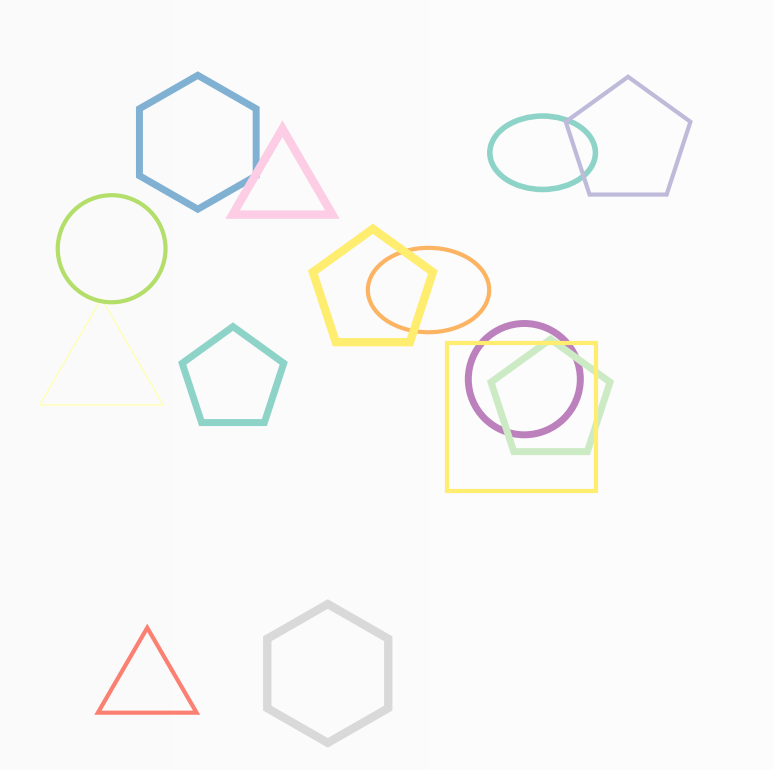[{"shape": "oval", "thickness": 2, "radius": 0.34, "center": [0.7, 0.802]}, {"shape": "pentagon", "thickness": 2.5, "radius": 0.34, "center": [0.301, 0.507]}, {"shape": "triangle", "thickness": 0.5, "radius": 0.46, "center": [0.131, 0.52]}, {"shape": "pentagon", "thickness": 1.5, "radius": 0.42, "center": [0.81, 0.816]}, {"shape": "triangle", "thickness": 1.5, "radius": 0.37, "center": [0.19, 0.111]}, {"shape": "hexagon", "thickness": 2.5, "radius": 0.43, "center": [0.255, 0.815]}, {"shape": "oval", "thickness": 1.5, "radius": 0.39, "center": [0.553, 0.623]}, {"shape": "circle", "thickness": 1.5, "radius": 0.35, "center": [0.144, 0.677]}, {"shape": "triangle", "thickness": 3, "radius": 0.37, "center": [0.364, 0.758]}, {"shape": "hexagon", "thickness": 3, "radius": 0.45, "center": [0.423, 0.125]}, {"shape": "circle", "thickness": 2.5, "radius": 0.36, "center": [0.677, 0.508]}, {"shape": "pentagon", "thickness": 2.5, "radius": 0.4, "center": [0.71, 0.479]}, {"shape": "square", "thickness": 1.5, "radius": 0.48, "center": [0.673, 0.458]}, {"shape": "pentagon", "thickness": 3, "radius": 0.41, "center": [0.481, 0.621]}]